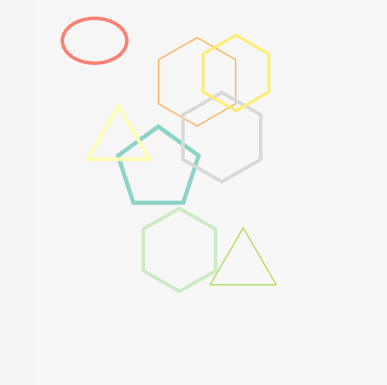[{"shape": "pentagon", "thickness": 3, "radius": 0.55, "center": [0.409, 0.562]}, {"shape": "triangle", "thickness": 2.5, "radius": 0.46, "center": [0.306, 0.632]}, {"shape": "oval", "thickness": 2.5, "radius": 0.42, "center": [0.244, 0.894]}, {"shape": "hexagon", "thickness": 1, "radius": 0.57, "center": [0.509, 0.788]}, {"shape": "triangle", "thickness": 1, "radius": 0.49, "center": [0.628, 0.31]}, {"shape": "hexagon", "thickness": 2.5, "radius": 0.58, "center": [0.573, 0.644]}, {"shape": "hexagon", "thickness": 2.5, "radius": 0.54, "center": [0.463, 0.351]}, {"shape": "hexagon", "thickness": 2, "radius": 0.49, "center": [0.609, 0.81]}]